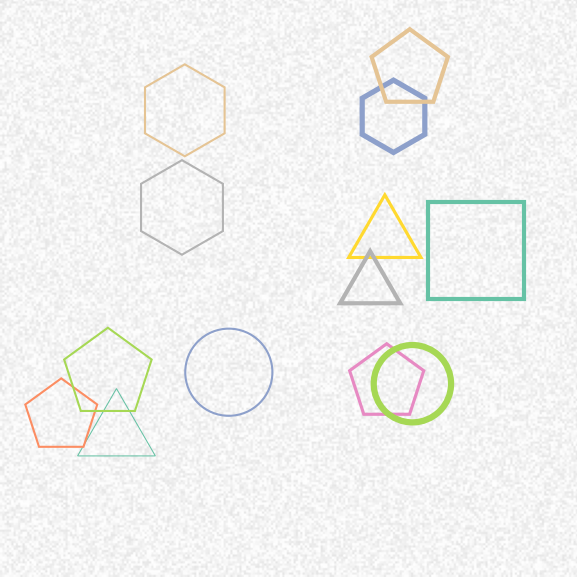[{"shape": "triangle", "thickness": 0.5, "radius": 0.39, "center": [0.202, 0.249]}, {"shape": "square", "thickness": 2, "radius": 0.42, "center": [0.824, 0.565]}, {"shape": "pentagon", "thickness": 1, "radius": 0.33, "center": [0.106, 0.278]}, {"shape": "circle", "thickness": 1, "radius": 0.38, "center": [0.396, 0.355]}, {"shape": "hexagon", "thickness": 2.5, "radius": 0.31, "center": [0.681, 0.798]}, {"shape": "pentagon", "thickness": 1.5, "radius": 0.34, "center": [0.67, 0.336]}, {"shape": "circle", "thickness": 3, "radius": 0.33, "center": [0.714, 0.335]}, {"shape": "pentagon", "thickness": 1, "radius": 0.4, "center": [0.187, 0.352]}, {"shape": "triangle", "thickness": 1.5, "radius": 0.36, "center": [0.666, 0.589]}, {"shape": "hexagon", "thickness": 1, "radius": 0.4, "center": [0.32, 0.808]}, {"shape": "pentagon", "thickness": 2, "radius": 0.35, "center": [0.71, 0.879]}, {"shape": "hexagon", "thickness": 1, "radius": 0.41, "center": [0.315, 0.64]}, {"shape": "triangle", "thickness": 2, "radius": 0.3, "center": [0.641, 0.504]}]